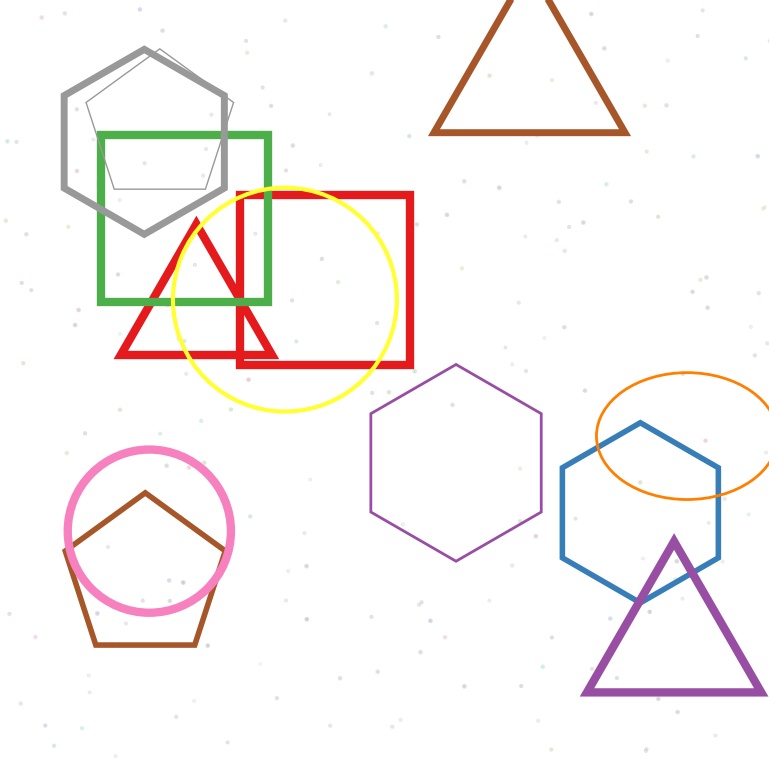[{"shape": "square", "thickness": 3, "radius": 0.55, "center": [0.422, 0.636]}, {"shape": "triangle", "thickness": 3, "radius": 0.57, "center": [0.255, 0.596]}, {"shape": "hexagon", "thickness": 2, "radius": 0.58, "center": [0.832, 0.334]}, {"shape": "square", "thickness": 3, "radius": 0.54, "center": [0.239, 0.716]}, {"shape": "triangle", "thickness": 3, "radius": 0.65, "center": [0.875, 0.166]}, {"shape": "hexagon", "thickness": 1, "radius": 0.64, "center": [0.592, 0.399]}, {"shape": "oval", "thickness": 1, "radius": 0.59, "center": [0.892, 0.434]}, {"shape": "circle", "thickness": 1.5, "radius": 0.73, "center": [0.37, 0.611]}, {"shape": "triangle", "thickness": 2.5, "radius": 0.72, "center": [0.688, 0.899]}, {"shape": "pentagon", "thickness": 2, "radius": 0.55, "center": [0.189, 0.251]}, {"shape": "circle", "thickness": 3, "radius": 0.53, "center": [0.194, 0.31]}, {"shape": "hexagon", "thickness": 2.5, "radius": 0.6, "center": [0.187, 0.816]}, {"shape": "pentagon", "thickness": 0.5, "radius": 0.5, "center": [0.208, 0.836]}]